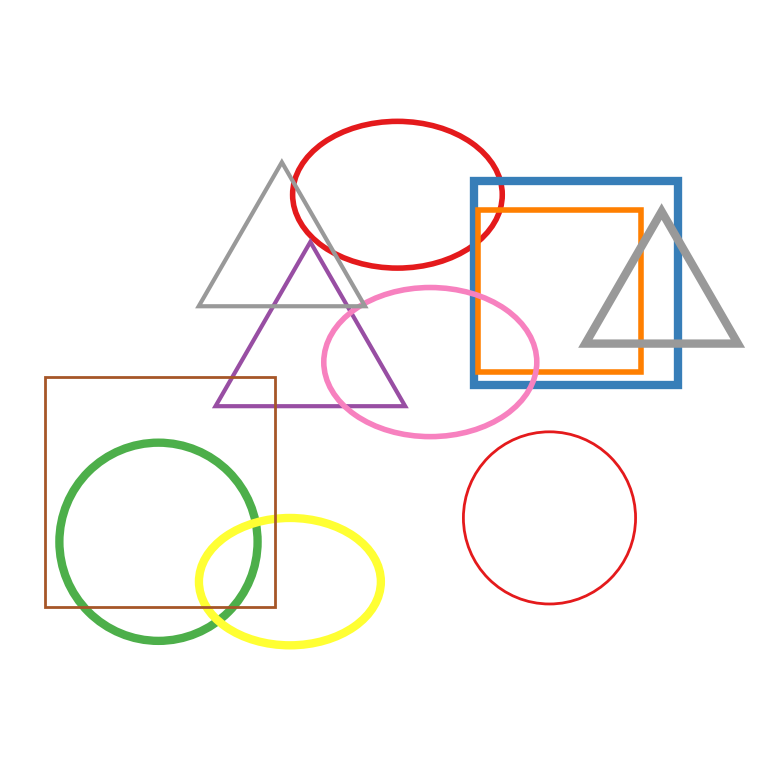[{"shape": "oval", "thickness": 2, "radius": 0.68, "center": [0.516, 0.747]}, {"shape": "circle", "thickness": 1, "radius": 0.56, "center": [0.714, 0.327]}, {"shape": "square", "thickness": 3, "radius": 0.66, "center": [0.748, 0.633]}, {"shape": "circle", "thickness": 3, "radius": 0.64, "center": [0.206, 0.296]}, {"shape": "triangle", "thickness": 1.5, "radius": 0.71, "center": [0.403, 0.544]}, {"shape": "square", "thickness": 2, "radius": 0.53, "center": [0.726, 0.622]}, {"shape": "oval", "thickness": 3, "radius": 0.59, "center": [0.377, 0.245]}, {"shape": "square", "thickness": 1, "radius": 0.75, "center": [0.208, 0.361]}, {"shape": "oval", "thickness": 2, "radius": 0.69, "center": [0.559, 0.53]}, {"shape": "triangle", "thickness": 3, "radius": 0.57, "center": [0.859, 0.611]}, {"shape": "triangle", "thickness": 1.5, "radius": 0.62, "center": [0.366, 0.665]}]